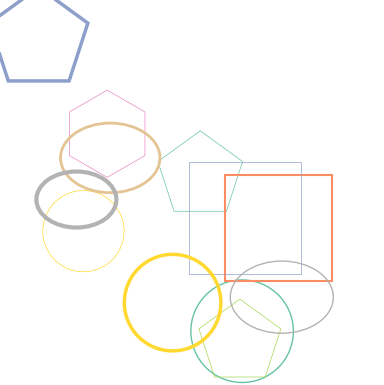[{"shape": "circle", "thickness": 1, "radius": 0.67, "center": [0.629, 0.14]}, {"shape": "pentagon", "thickness": 0.5, "radius": 0.58, "center": [0.52, 0.545]}, {"shape": "square", "thickness": 1.5, "radius": 0.69, "center": [0.722, 0.408]}, {"shape": "square", "thickness": 0.5, "radius": 0.73, "center": [0.637, 0.433]}, {"shape": "pentagon", "thickness": 2.5, "radius": 0.67, "center": [0.1, 0.898]}, {"shape": "hexagon", "thickness": 0.5, "radius": 0.57, "center": [0.278, 0.653]}, {"shape": "pentagon", "thickness": 0.5, "radius": 0.56, "center": [0.623, 0.111]}, {"shape": "circle", "thickness": 0.5, "radius": 0.53, "center": [0.217, 0.4]}, {"shape": "circle", "thickness": 2.5, "radius": 0.63, "center": [0.448, 0.214]}, {"shape": "oval", "thickness": 2, "radius": 0.65, "center": [0.286, 0.59]}, {"shape": "oval", "thickness": 3, "radius": 0.52, "center": [0.198, 0.482]}, {"shape": "oval", "thickness": 1, "radius": 0.67, "center": [0.732, 0.228]}]